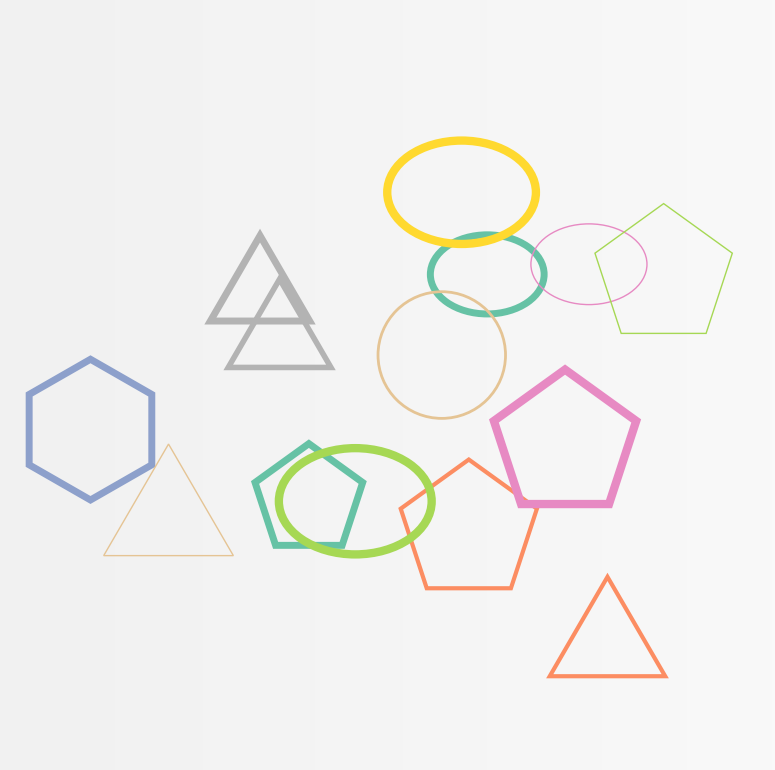[{"shape": "pentagon", "thickness": 2.5, "radius": 0.37, "center": [0.399, 0.351]}, {"shape": "oval", "thickness": 2.5, "radius": 0.37, "center": [0.629, 0.644]}, {"shape": "triangle", "thickness": 1.5, "radius": 0.43, "center": [0.784, 0.165]}, {"shape": "pentagon", "thickness": 1.5, "radius": 0.46, "center": [0.605, 0.311]}, {"shape": "hexagon", "thickness": 2.5, "radius": 0.46, "center": [0.117, 0.442]}, {"shape": "oval", "thickness": 0.5, "radius": 0.37, "center": [0.76, 0.657]}, {"shape": "pentagon", "thickness": 3, "radius": 0.48, "center": [0.729, 0.424]}, {"shape": "pentagon", "thickness": 0.5, "radius": 0.47, "center": [0.856, 0.642]}, {"shape": "oval", "thickness": 3, "radius": 0.49, "center": [0.458, 0.349]}, {"shape": "oval", "thickness": 3, "radius": 0.48, "center": [0.596, 0.75]}, {"shape": "triangle", "thickness": 0.5, "radius": 0.48, "center": [0.217, 0.327]}, {"shape": "circle", "thickness": 1, "radius": 0.41, "center": [0.57, 0.539]}, {"shape": "triangle", "thickness": 2, "radius": 0.38, "center": [0.361, 0.561]}, {"shape": "triangle", "thickness": 2.5, "radius": 0.37, "center": [0.336, 0.62]}]